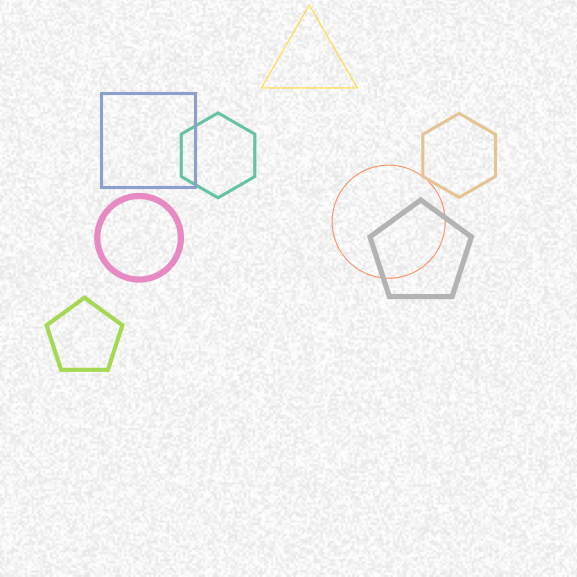[{"shape": "hexagon", "thickness": 1.5, "radius": 0.37, "center": [0.378, 0.73]}, {"shape": "circle", "thickness": 0.5, "radius": 0.49, "center": [0.673, 0.615]}, {"shape": "square", "thickness": 1.5, "radius": 0.41, "center": [0.256, 0.756]}, {"shape": "circle", "thickness": 3, "radius": 0.36, "center": [0.241, 0.587]}, {"shape": "pentagon", "thickness": 2, "radius": 0.35, "center": [0.146, 0.415]}, {"shape": "triangle", "thickness": 0.5, "radius": 0.48, "center": [0.536, 0.895]}, {"shape": "hexagon", "thickness": 1.5, "radius": 0.36, "center": [0.795, 0.73]}, {"shape": "pentagon", "thickness": 2.5, "radius": 0.46, "center": [0.729, 0.56]}]